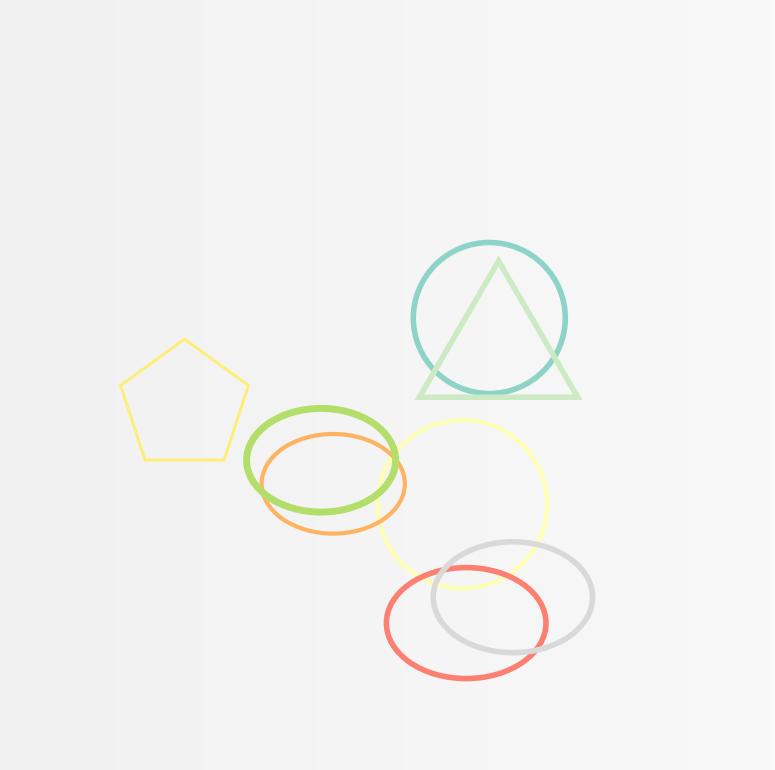[{"shape": "circle", "thickness": 2, "radius": 0.49, "center": [0.631, 0.587]}, {"shape": "circle", "thickness": 1.5, "radius": 0.55, "center": [0.597, 0.345]}, {"shape": "oval", "thickness": 2, "radius": 0.51, "center": [0.602, 0.191]}, {"shape": "oval", "thickness": 1.5, "radius": 0.46, "center": [0.43, 0.372]}, {"shape": "oval", "thickness": 2.5, "radius": 0.48, "center": [0.414, 0.402]}, {"shape": "oval", "thickness": 2, "radius": 0.51, "center": [0.662, 0.224]}, {"shape": "triangle", "thickness": 2, "radius": 0.59, "center": [0.643, 0.543]}, {"shape": "pentagon", "thickness": 1, "radius": 0.43, "center": [0.238, 0.473]}]